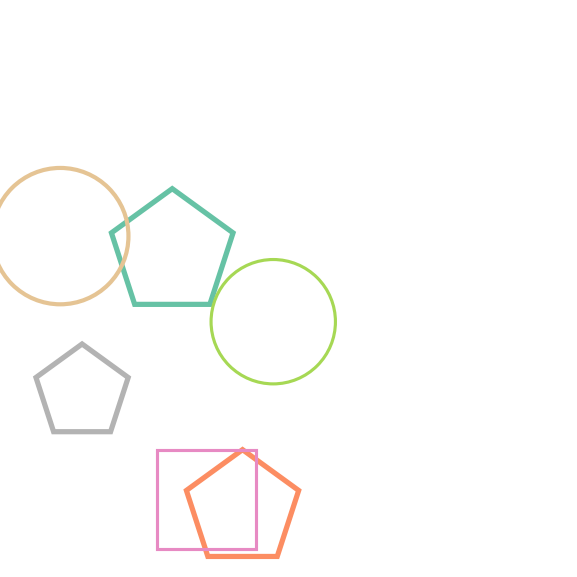[{"shape": "pentagon", "thickness": 2.5, "radius": 0.55, "center": [0.298, 0.562]}, {"shape": "pentagon", "thickness": 2.5, "radius": 0.51, "center": [0.42, 0.118]}, {"shape": "square", "thickness": 1.5, "radius": 0.43, "center": [0.358, 0.134]}, {"shape": "circle", "thickness": 1.5, "radius": 0.54, "center": [0.473, 0.442]}, {"shape": "circle", "thickness": 2, "radius": 0.59, "center": [0.104, 0.59]}, {"shape": "pentagon", "thickness": 2.5, "radius": 0.42, "center": [0.142, 0.32]}]